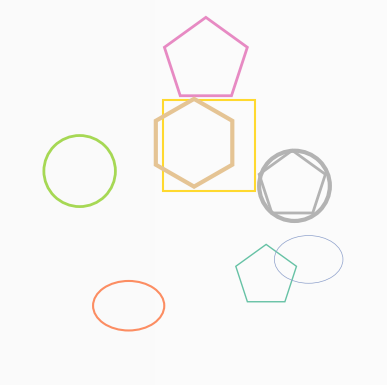[{"shape": "pentagon", "thickness": 1, "radius": 0.41, "center": [0.687, 0.283]}, {"shape": "oval", "thickness": 1.5, "radius": 0.46, "center": [0.332, 0.206]}, {"shape": "oval", "thickness": 0.5, "radius": 0.44, "center": [0.797, 0.326]}, {"shape": "pentagon", "thickness": 2, "radius": 0.56, "center": [0.531, 0.842]}, {"shape": "circle", "thickness": 2, "radius": 0.46, "center": [0.206, 0.556]}, {"shape": "square", "thickness": 1.5, "radius": 0.59, "center": [0.54, 0.622]}, {"shape": "hexagon", "thickness": 3, "radius": 0.57, "center": [0.501, 0.629]}, {"shape": "pentagon", "thickness": 2, "radius": 0.45, "center": [0.754, 0.519]}, {"shape": "circle", "thickness": 3, "radius": 0.46, "center": [0.76, 0.517]}]